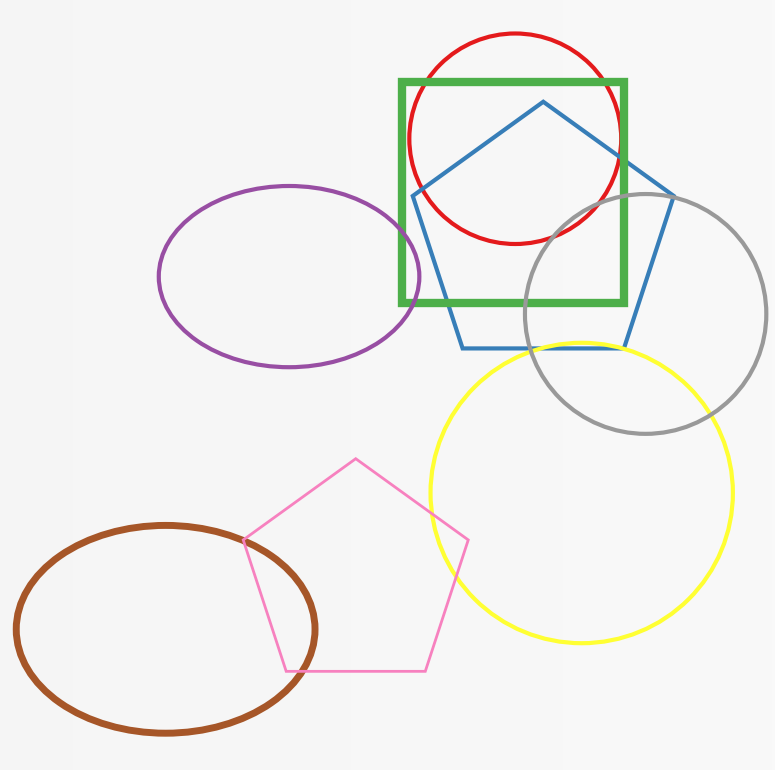[{"shape": "circle", "thickness": 1.5, "radius": 0.68, "center": [0.665, 0.82]}, {"shape": "pentagon", "thickness": 1.5, "radius": 0.89, "center": [0.701, 0.691]}, {"shape": "square", "thickness": 3, "radius": 0.72, "center": [0.662, 0.75]}, {"shape": "oval", "thickness": 1.5, "radius": 0.84, "center": [0.373, 0.641]}, {"shape": "circle", "thickness": 1.5, "radius": 0.98, "center": [0.751, 0.36]}, {"shape": "oval", "thickness": 2.5, "radius": 0.96, "center": [0.214, 0.183]}, {"shape": "pentagon", "thickness": 1, "radius": 0.76, "center": [0.459, 0.252]}, {"shape": "circle", "thickness": 1.5, "radius": 0.78, "center": [0.833, 0.592]}]